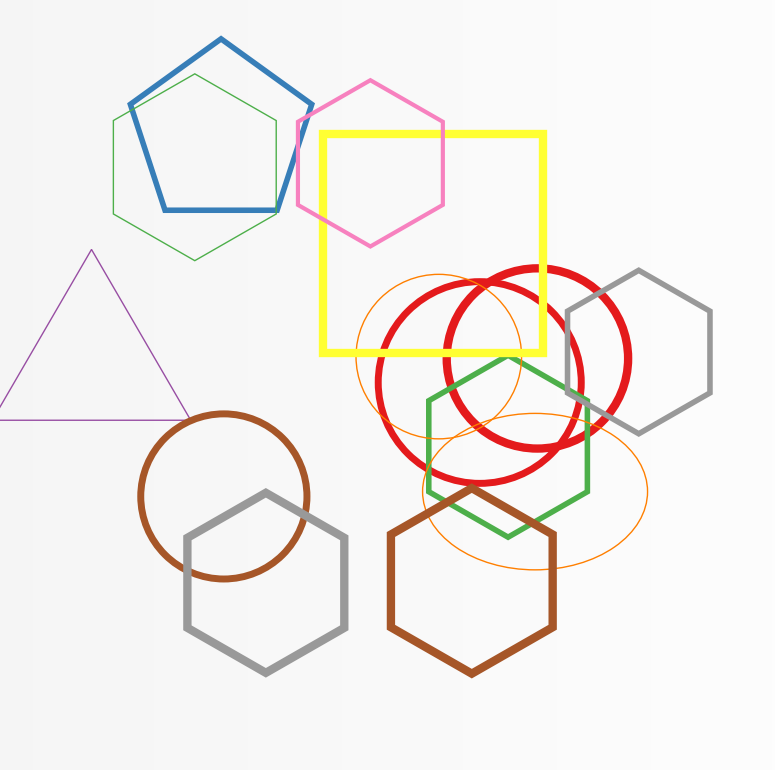[{"shape": "circle", "thickness": 2.5, "radius": 0.65, "center": [0.619, 0.503]}, {"shape": "circle", "thickness": 3, "radius": 0.59, "center": [0.693, 0.534]}, {"shape": "pentagon", "thickness": 2, "radius": 0.62, "center": [0.285, 0.826]}, {"shape": "hexagon", "thickness": 2, "radius": 0.59, "center": [0.656, 0.421]}, {"shape": "hexagon", "thickness": 0.5, "radius": 0.61, "center": [0.251, 0.783]}, {"shape": "triangle", "thickness": 0.5, "radius": 0.74, "center": [0.118, 0.528]}, {"shape": "circle", "thickness": 0.5, "radius": 0.53, "center": [0.566, 0.537]}, {"shape": "oval", "thickness": 0.5, "radius": 0.73, "center": [0.69, 0.362]}, {"shape": "square", "thickness": 3, "radius": 0.71, "center": [0.559, 0.684]}, {"shape": "circle", "thickness": 2.5, "radius": 0.54, "center": [0.289, 0.355]}, {"shape": "hexagon", "thickness": 3, "radius": 0.6, "center": [0.609, 0.246]}, {"shape": "hexagon", "thickness": 1.5, "radius": 0.54, "center": [0.478, 0.788]}, {"shape": "hexagon", "thickness": 3, "radius": 0.58, "center": [0.343, 0.243]}, {"shape": "hexagon", "thickness": 2, "radius": 0.53, "center": [0.824, 0.543]}]